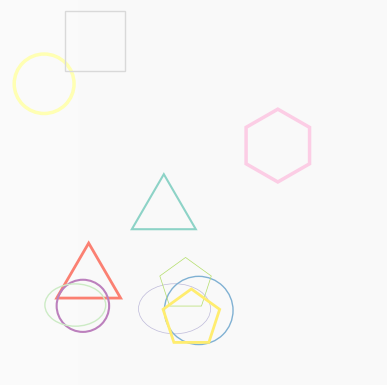[{"shape": "triangle", "thickness": 1.5, "radius": 0.48, "center": [0.423, 0.452]}, {"shape": "circle", "thickness": 2.5, "radius": 0.39, "center": [0.114, 0.782]}, {"shape": "oval", "thickness": 0.5, "radius": 0.46, "center": [0.45, 0.198]}, {"shape": "triangle", "thickness": 2, "radius": 0.48, "center": [0.229, 0.273]}, {"shape": "circle", "thickness": 1, "radius": 0.44, "center": [0.513, 0.194]}, {"shape": "pentagon", "thickness": 0.5, "radius": 0.35, "center": [0.479, 0.262]}, {"shape": "hexagon", "thickness": 2.5, "radius": 0.47, "center": [0.717, 0.622]}, {"shape": "square", "thickness": 1, "radius": 0.39, "center": [0.246, 0.893]}, {"shape": "circle", "thickness": 1.5, "radius": 0.34, "center": [0.214, 0.206]}, {"shape": "oval", "thickness": 1, "radius": 0.39, "center": [0.194, 0.208]}, {"shape": "pentagon", "thickness": 2, "radius": 0.38, "center": [0.494, 0.173]}]